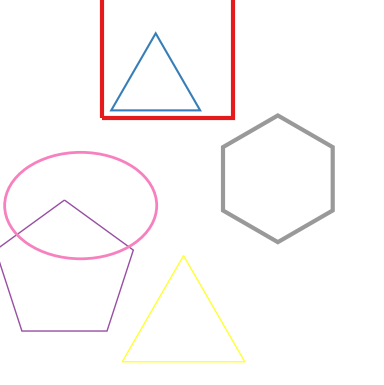[{"shape": "square", "thickness": 3, "radius": 0.85, "center": [0.435, 0.863]}, {"shape": "triangle", "thickness": 1.5, "radius": 0.67, "center": [0.404, 0.78]}, {"shape": "pentagon", "thickness": 1, "radius": 0.94, "center": [0.167, 0.292]}, {"shape": "triangle", "thickness": 1, "radius": 0.92, "center": [0.477, 0.152]}, {"shape": "oval", "thickness": 2, "radius": 0.99, "center": [0.21, 0.466]}, {"shape": "hexagon", "thickness": 3, "radius": 0.82, "center": [0.722, 0.536]}]